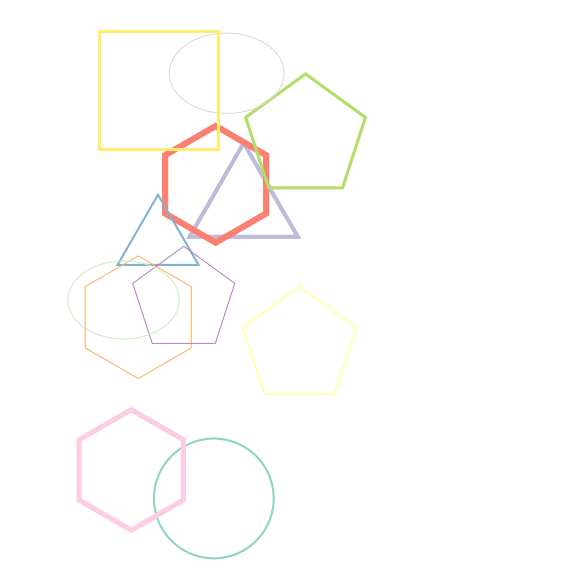[{"shape": "circle", "thickness": 1, "radius": 0.52, "center": [0.37, 0.136]}, {"shape": "pentagon", "thickness": 1, "radius": 0.51, "center": [0.518, 0.4]}, {"shape": "triangle", "thickness": 2, "radius": 0.54, "center": [0.422, 0.643]}, {"shape": "hexagon", "thickness": 3, "radius": 0.5, "center": [0.373, 0.68]}, {"shape": "triangle", "thickness": 1, "radius": 0.41, "center": [0.274, 0.581]}, {"shape": "hexagon", "thickness": 0.5, "radius": 0.53, "center": [0.239, 0.45]}, {"shape": "pentagon", "thickness": 1.5, "radius": 0.55, "center": [0.529, 0.762]}, {"shape": "hexagon", "thickness": 2.5, "radius": 0.52, "center": [0.227, 0.185]}, {"shape": "oval", "thickness": 0.5, "radius": 0.5, "center": [0.393, 0.872]}, {"shape": "pentagon", "thickness": 0.5, "radius": 0.46, "center": [0.318, 0.48]}, {"shape": "oval", "thickness": 0.5, "radius": 0.48, "center": [0.214, 0.48]}, {"shape": "square", "thickness": 1.5, "radius": 0.51, "center": [0.275, 0.843]}]